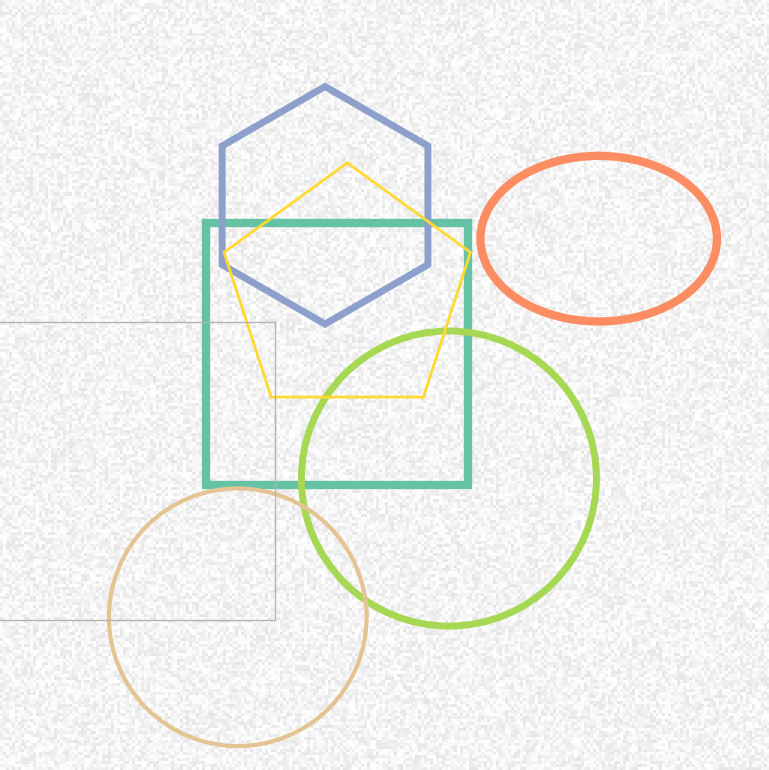[{"shape": "square", "thickness": 3, "radius": 0.85, "center": [0.438, 0.54]}, {"shape": "oval", "thickness": 3, "radius": 0.77, "center": [0.778, 0.69]}, {"shape": "hexagon", "thickness": 2.5, "radius": 0.77, "center": [0.422, 0.733]}, {"shape": "circle", "thickness": 2.5, "radius": 0.96, "center": [0.583, 0.379]}, {"shape": "pentagon", "thickness": 1, "radius": 0.84, "center": [0.451, 0.62]}, {"shape": "circle", "thickness": 1.5, "radius": 0.84, "center": [0.309, 0.198]}, {"shape": "square", "thickness": 0.5, "radius": 0.97, "center": [0.164, 0.389]}]